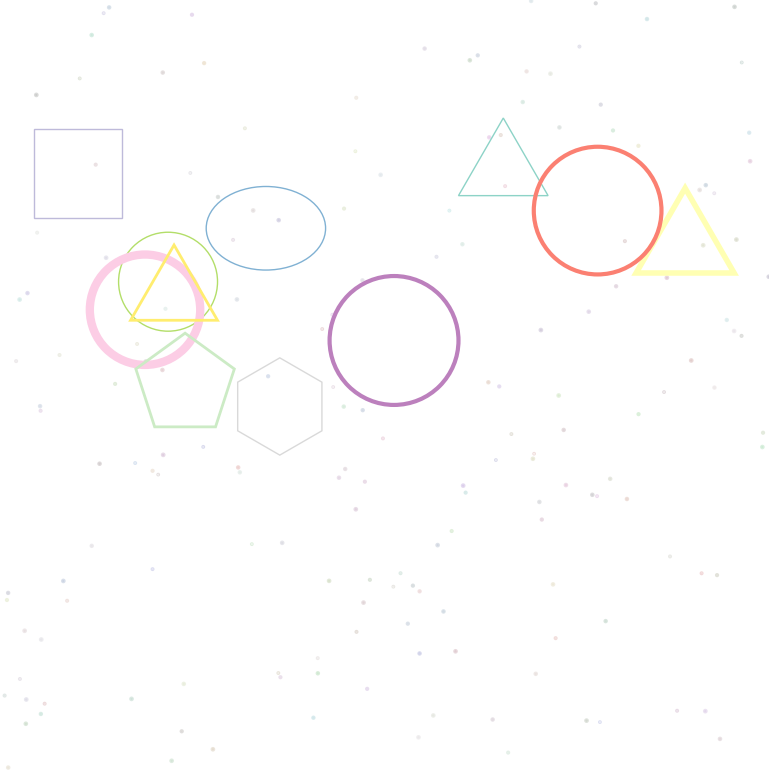[{"shape": "triangle", "thickness": 0.5, "radius": 0.34, "center": [0.654, 0.78]}, {"shape": "triangle", "thickness": 2, "radius": 0.37, "center": [0.89, 0.682]}, {"shape": "square", "thickness": 0.5, "radius": 0.29, "center": [0.101, 0.775]}, {"shape": "circle", "thickness": 1.5, "radius": 0.41, "center": [0.776, 0.727]}, {"shape": "oval", "thickness": 0.5, "radius": 0.39, "center": [0.345, 0.704]}, {"shape": "circle", "thickness": 0.5, "radius": 0.32, "center": [0.218, 0.634]}, {"shape": "circle", "thickness": 3, "radius": 0.36, "center": [0.188, 0.598]}, {"shape": "hexagon", "thickness": 0.5, "radius": 0.32, "center": [0.363, 0.472]}, {"shape": "circle", "thickness": 1.5, "radius": 0.42, "center": [0.512, 0.558]}, {"shape": "pentagon", "thickness": 1, "radius": 0.34, "center": [0.24, 0.5]}, {"shape": "triangle", "thickness": 1, "radius": 0.33, "center": [0.226, 0.617]}]